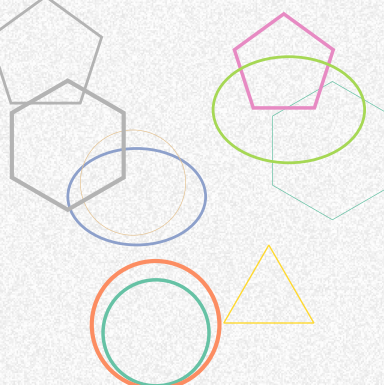[{"shape": "circle", "thickness": 2.5, "radius": 0.69, "center": [0.405, 0.136]}, {"shape": "hexagon", "thickness": 0.5, "radius": 0.9, "center": [0.863, 0.609]}, {"shape": "circle", "thickness": 3, "radius": 0.83, "center": [0.404, 0.156]}, {"shape": "oval", "thickness": 2, "radius": 0.89, "center": [0.355, 0.489]}, {"shape": "pentagon", "thickness": 2.5, "radius": 0.68, "center": [0.737, 0.829]}, {"shape": "oval", "thickness": 2, "radius": 0.98, "center": [0.75, 0.715]}, {"shape": "triangle", "thickness": 1, "radius": 0.68, "center": [0.698, 0.229]}, {"shape": "circle", "thickness": 0.5, "radius": 0.68, "center": [0.345, 0.526]}, {"shape": "pentagon", "thickness": 2, "radius": 0.77, "center": [0.118, 0.856]}, {"shape": "hexagon", "thickness": 3, "radius": 0.84, "center": [0.176, 0.623]}]